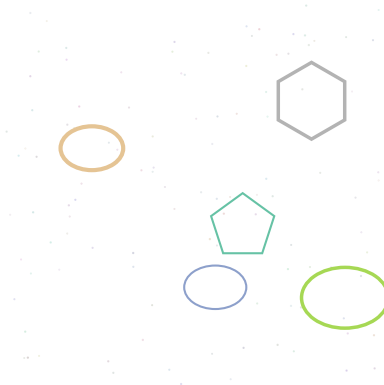[{"shape": "pentagon", "thickness": 1.5, "radius": 0.43, "center": [0.63, 0.412]}, {"shape": "oval", "thickness": 1.5, "radius": 0.4, "center": [0.559, 0.254]}, {"shape": "oval", "thickness": 2.5, "radius": 0.56, "center": [0.896, 0.227]}, {"shape": "oval", "thickness": 3, "radius": 0.41, "center": [0.239, 0.615]}, {"shape": "hexagon", "thickness": 2.5, "radius": 0.5, "center": [0.809, 0.738]}]